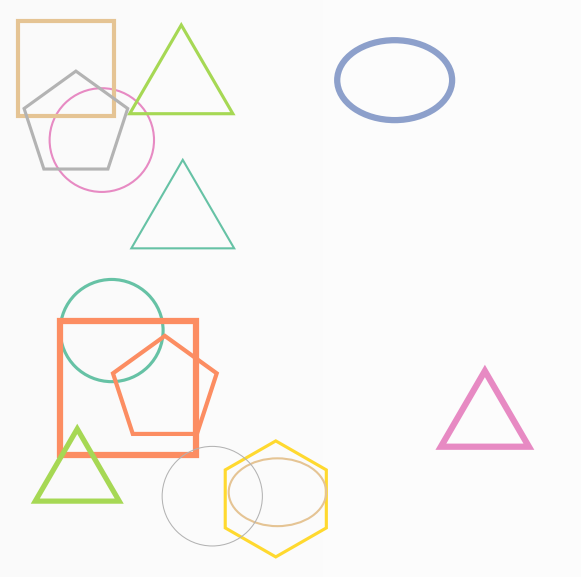[{"shape": "triangle", "thickness": 1, "radius": 0.51, "center": [0.314, 0.62]}, {"shape": "circle", "thickness": 1.5, "radius": 0.44, "center": [0.192, 0.427]}, {"shape": "pentagon", "thickness": 2, "radius": 0.47, "center": [0.284, 0.324]}, {"shape": "square", "thickness": 3, "radius": 0.58, "center": [0.22, 0.327]}, {"shape": "oval", "thickness": 3, "radius": 0.49, "center": [0.679, 0.86]}, {"shape": "triangle", "thickness": 3, "radius": 0.44, "center": [0.834, 0.269]}, {"shape": "circle", "thickness": 1, "radius": 0.45, "center": [0.175, 0.757]}, {"shape": "triangle", "thickness": 1.5, "radius": 0.51, "center": [0.312, 0.853]}, {"shape": "triangle", "thickness": 2.5, "radius": 0.42, "center": [0.133, 0.173]}, {"shape": "hexagon", "thickness": 1.5, "radius": 0.5, "center": [0.474, 0.135]}, {"shape": "square", "thickness": 2, "radius": 0.41, "center": [0.113, 0.88]}, {"shape": "oval", "thickness": 1, "radius": 0.42, "center": [0.477, 0.147]}, {"shape": "pentagon", "thickness": 1.5, "radius": 0.47, "center": [0.131, 0.782]}, {"shape": "circle", "thickness": 0.5, "radius": 0.43, "center": [0.365, 0.14]}]